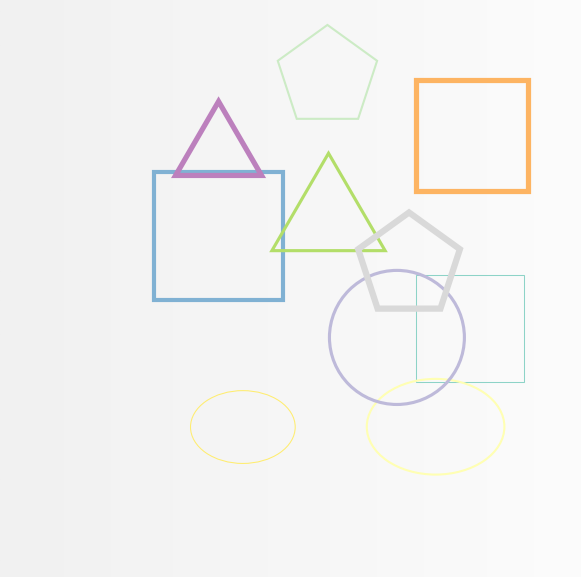[{"shape": "square", "thickness": 0.5, "radius": 0.46, "center": [0.809, 0.43]}, {"shape": "oval", "thickness": 1, "radius": 0.59, "center": [0.749, 0.26]}, {"shape": "circle", "thickness": 1.5, "radius": 0.58, "center": [0.683, 0.415]}, {"shape": "square", "thickness": 2, "radius": 0.55, "center": [0.376, 0.59]}, {"shape": "square", "thickness": 2.5, "radius": 0.48, "center": [0.812, 0.764]}, {"shape": "triangle", "thickness": 1.5, "radius": 0.56, "center": [0.565, 0.621]}, {"shape": "pentagon", "thickness": 3, "radius": 0.46, "center": [0.704, 0.539]}, {"shape": "triangle", "thickness": 2.5, "radius": 0.43, "center": [0.376, 0.738]}, {"shape": "pentagon", "thickness": 1, "radius": 0.45, "center": [0.563, 0.866]}, {"shape": "oval", "thickness": 0.5, "radius": 0.45, "center": [0.418, 0.26]}]